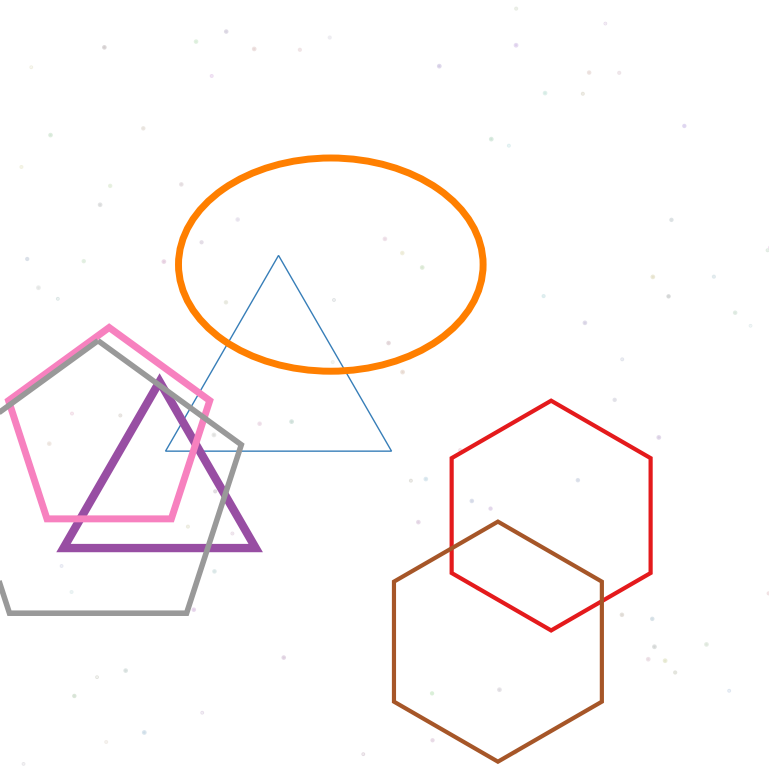[{"shape": "hexagon", "thickness": 1.5, "radius": 0.75, "center": [0.716, 0.33]}, {"shape": "triangle", "thickness": 0.5, "radius": 0.85, "center": [0.362, 0.499]}, {"shape": "triangle", "thickness": 3, "radius": 0.72, "center": [0.207, 0.36]}, {"shape": "oval", "thickness": 2.5, "radius": 0.99, "center": [0.43, 0.656]}, {"shape": "hexagon", "thickness": 1.5, "radius": 0.78, "center": [0.647, 0.167]}, {"shape": "pentagon", "thickness": 2.5, "radius": 0.69, "center": [0.142, 0.437]}, {"shape": "pentagon", "thickness": 2, "radius": 0.98, "center": [0.127, 0.362]}]